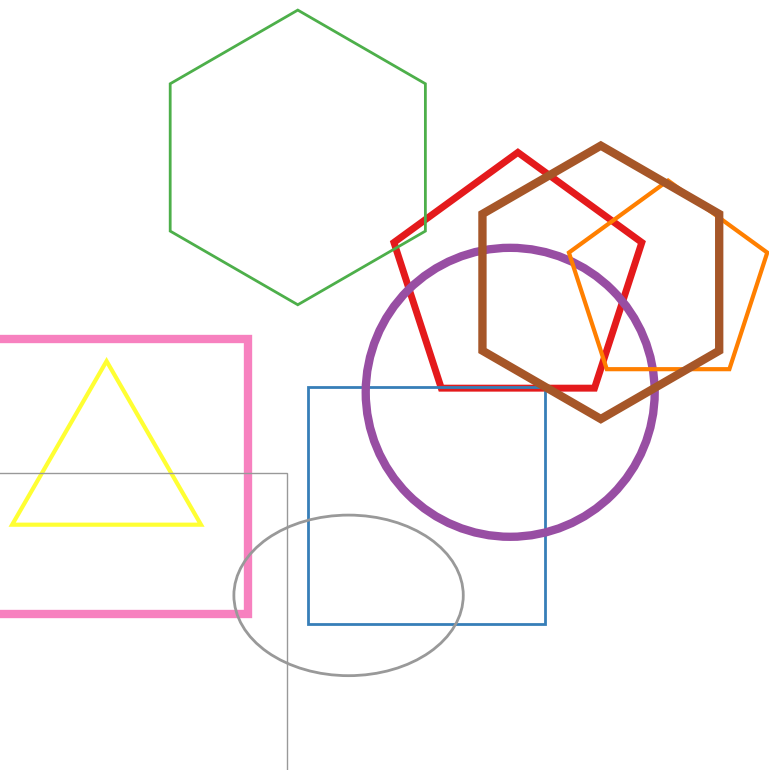[{"shape": "pentagon", "thickness": 2.5, "radius": 0.85, "center": [0.673, 0.633]}, {"shape": "square", "thickness": 1, "radius": 0.77, "center": [0.554, 0.344]}, {"shape": "hexagon", "thickness": 1, "radius": 0.96, "center": [0.387, 0.796]}, {"shape": "circle", "thickness": 3, "radius": 0.94, "center": [0.663, 0.491]}, {"shape": "pentagon", "thickness": 1.5, "radius": 0.68, "center": [0.868, 0.63]}, {"shape": "triangle", "thickness": 1.5, "radius": 0.71, "center": [0.138, 0.389]}, {"shape": "hexagon", "thickness": 3, "radius": 0.89, "center": [0.78, 0.633]}, {"shape": "square", "thickness": 3, "radius": 0.89, "center": [0.144, 0.381]}, {"shape": "oval", "thickness": 1, "radius": 0.74, "center": [0.453, 0.227]}, {"shape": "square", "thickness": 0.5, "radius": 0.98, "center": [0.177, 0.189]}]